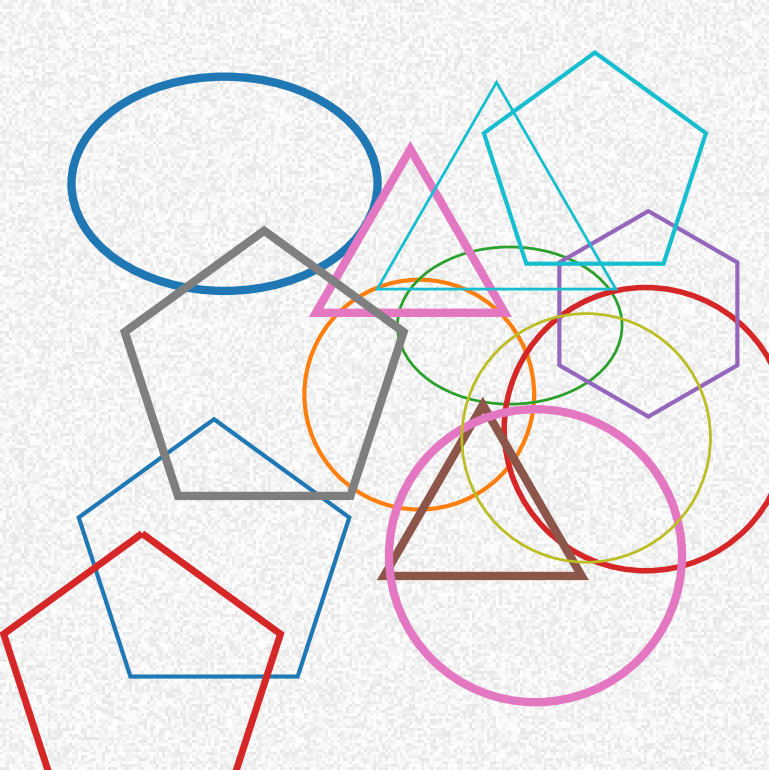[{"shape": "pentagon", "thickness": 1.5, "radius": 0.92, "center": [0.278, 0.271]}, {"shape": "oval", "thickness": 3, "radius": 0.99, "center": [0.292, 0.761]}, {"shape": "circle", "thickness": 1.5, "radius": 0.75, "center": [0.545, 0.488]}, {"shape": "oval", "thickness": 1, "radius": 0.73, "center": [0.662, 0.577]}, {"shape": "circle", "thickness": 2, "radius": 0.92, "center": [0.839, 0.443]}, {"shape": "pentagon", "thickness": 2.5, "radius": 0.94, "center": [0.185, 0.118]}, {"shape": "hexagon", "thickness": 1.5, "radius": 0.67, "center": [0.842, 0.592]}, {"shape": "triangle", "thickness": 3, "radius": 0.74, "center": [0.627, 0.326]}, {"shape": "triangle", "thickness": 3, "radius": 0.71, "center": [0.533, 0.665]}, {"shape": "circle", "thickness": 3, "radius": 0.95, "center": [0.695, 0.278]}, {"shape": "pentagon", "thickness": 3, "radius": 0.95, "center": [0.343, 0.51]}, {"shape": "circle", "thickness": 1, "radius": 0.81, "center": [0.761, 0.431]}, {"shape": "pentagon", "thickness": 1.5, "radius": 0.76, "center": [0.773, 0.78]}, {"shape": "triangle", "thickness": 1, "radius": 0.89, "center": [0.645, 0.714]}]